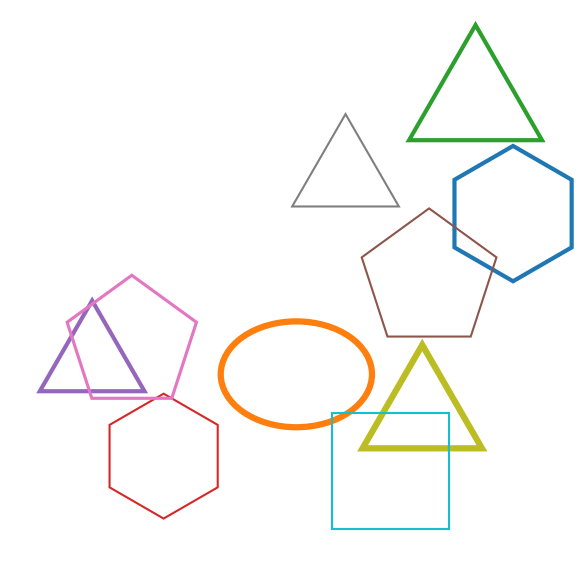[{"shape": "hexagon", "thickness": 2, "radius": 0.59, "center": [0.888, 0.629]}, {"shape": "oval", "thickness": 3, "radius": 0.65, "center": [0.513, 0.351]}, {"shape": "triangle", "thickness": 2, "radius": 0.66, "center": [0.823, 0.823]}, {"shape": "hexagon", "thickness": 1, "radius": 0.54, "center": [0.283, 0.209]}, {"shape": "triangle", "thickness": 2, "radius": 0.52, "center": [0.16, 0.374]}, {"shape": "pentagon", "thickness": 1, "radius": 0.61, "center": [0.743, 0.516]}, {"shape": "pentagon", "thickness": 1.5, "radius": 0.59, "center": [0.228, 0.405]}, {"shape": "triangle", "thickness": 1, "radius": 0.53, "center": [0.598, 0.695]}, {"shape": "triangle", "thickness": 3, "radius": 0.6, "center": [0.731, 0.282]}, {"shape": "square", "thickness": 1, "radius": 0.51, "center": [0.676, 0.183]}]